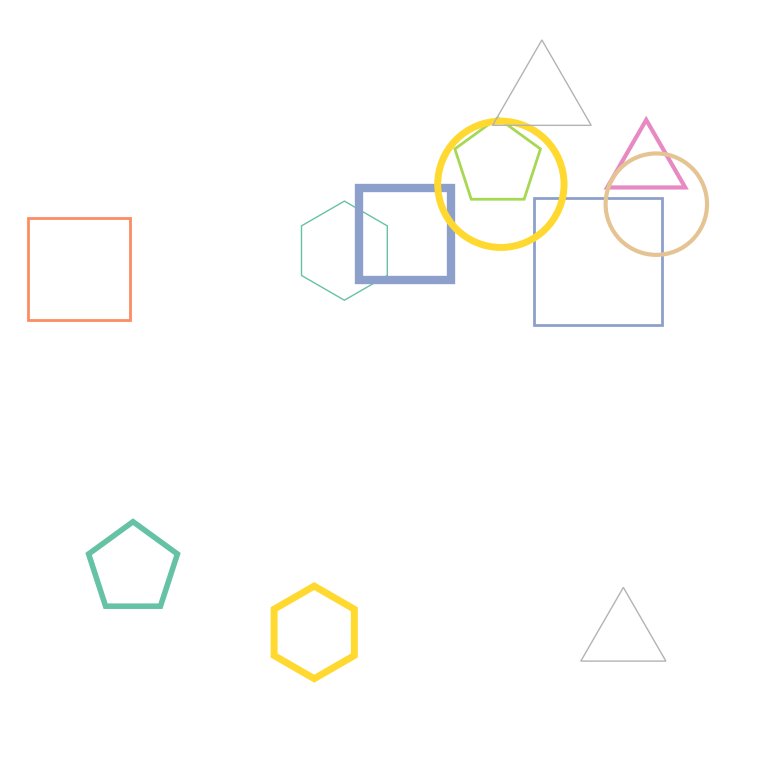[{"shape": "pentagon", "thickness": 2, "radius": 0.3, "center": [0.173, 0.262]}, {"shape": "hexagon", "thickness": 0.5, "radius": 0.32, "center": [0.447, 0.674]}, {"shape": "square", "thickness": 1, "radius": 0.33, "center": [0.102, 0.65]}, {"shape": "square", "thickness": 1, "radius": 0.41, "center": [0.777, 0.661]}, {"shape": "square", "thickness": 3, "radius": 0.3, "center": [0.526, 0.697]}, {"shape": "triangle", "thickness": 1.5, "radius": 0.29, "center": [0.839, 0.786]}, {"shape": "pentagon", "thickness": 1, "radius": 0.29, "center": [0.646, 0.789]}, {"shape": "hexagon", "thickness": 2.5, "radius": 0.3, "center": [0.408, 0.179]}, {"shape": "circle", "thickness": 2.5, "radius": 0.41, "center": [0.651, 0.761]}, {"shape": "circle", "thickness": 1.5, "radius": 0.33, "center": [0.852, 0.735]}, {"shape": "triangle", "thickness": 0.5, "radius": 0.37, "center": [0.704, 0.874]}, {"shape": "triangle", "thickness": 0.5, "radius": 0.32, "center": [0.81, 0.173]}]